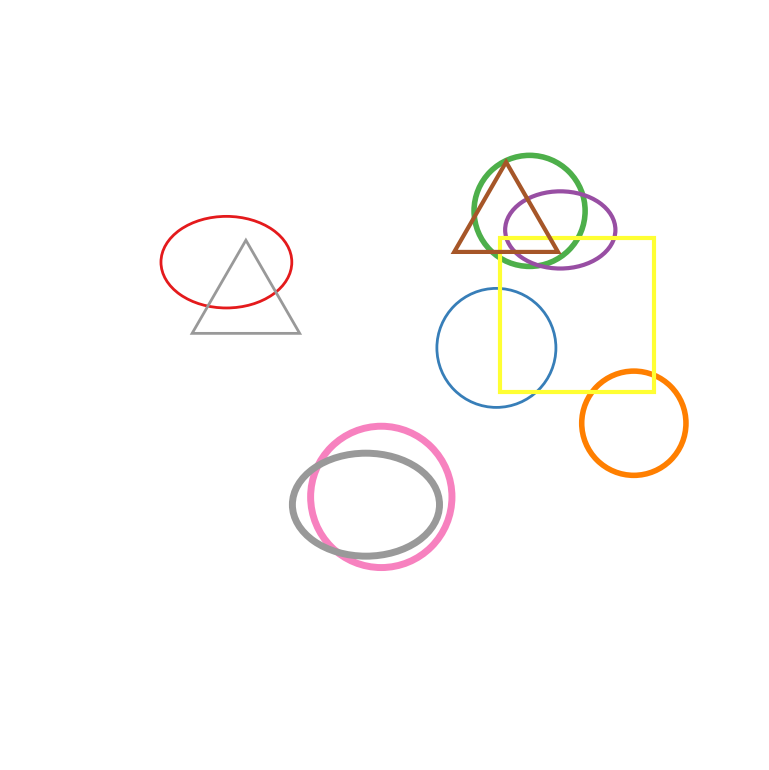[{"shape": "oval", "thickness": 1, "radius": 0.42, "center": [0.294, 0.66]}, {"shape": "circle", "thickness": 1, "radius": 0.39, "center": [0.645, 0.548]}, {"shape": "circle", "thickness": 2, "radius": 0.36, "center": [0.688, 0.726]}, {"shape": "oval", "thickness": 1.5, "radius": 0.36, "center": [0.728, 0.701]}, {"shape": "circle", "thickness": 2, "radius": 0.34, "center": [0.823, 0.45]}, {"shape": "square", "thickness": 1.5, "radius": 0.5, "center": [0.749, 0.591]}, {"shape": "triangle", "thickness": 1.5, "radius": 0.39, "center": [0.657, 0.712]}, {"shape": "circle", "thickness": 2.5, "radius": 0.46, "center": [0.495, 0.355]}, {"shape": "oval", "thickness": 2.5, "radius": 0.48, "center": [0.475, 0.345]}, {"shape": "triangle", "thickness": 1, "radius": 0.4, "center": [0.319, 0.607]}]